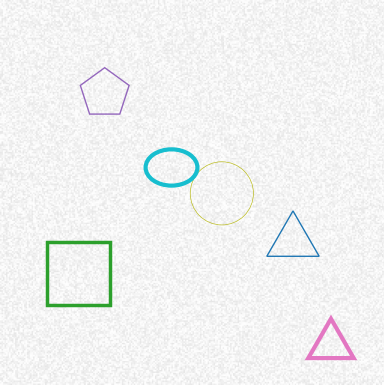[{"shape": "triangle", "thickness": 1, "radius": 0.39, "center": [0.761, 0.374]}, {"shape": "square", "thickness": 2.5, "radius": 0.41, "center": [0.204, 0.289]}, {"shape": "pentagon", "thickness": 1, "radius": 0.33, "center": [0.272, 0.758]}, {"shape": "triangle", "thickness": 3, "radius": 0.34, "center": [0.86, 0.104]}, {"shape": "circle", "thickness": 0.5, "radius": 0.41, "center": [0.576, 0.498]}, {"shape": "oval", "thickness": 3, "radius": 0.34, "center": [0.445, 0.565]}]